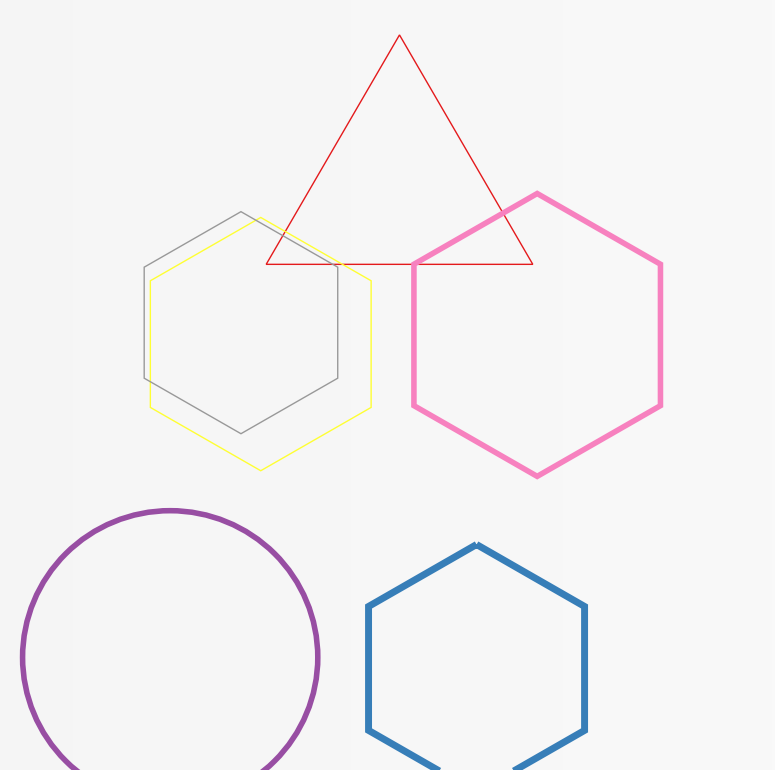[{"shape": "triangle", "thickness": 0.5, "radius": 0.99, "center": [0.515, 0.756]}, {"shape": "hexagon", "thickness": 2.5, "radius": 0.8, "center": [0.615, 0.132]}, {"shape": "circle", "thickness": 2, "radius": 0.95, "center": [0.22, 0.146]}, {"shape": "hexagon", "thickness": 0.5, "radius": 0.82, "center": [0.336, 0.553]}, {"shape": "hexagon", "thickness": 2, "radius": 0.92, "center": [0.693, 0.565]}, {"shape": "hexagon", "thickness": 0.5, "radius": 0.72, "center": [0.311, 0.581]}]